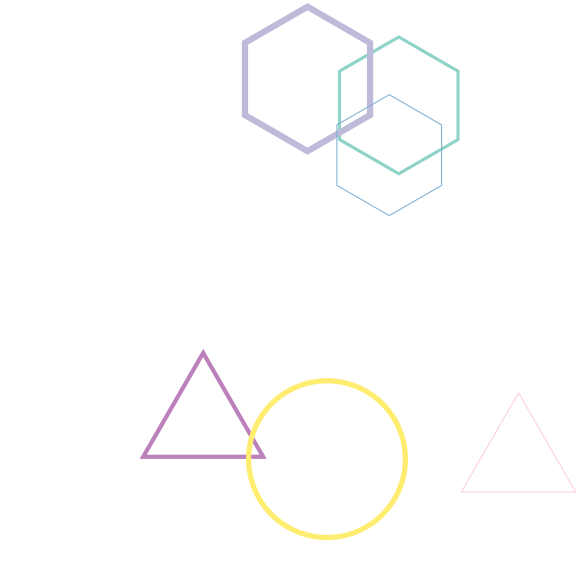[{"shape": "hexagon", "thickness": 1.5, "radius": 0.59, "center": [0.691, 0.817]}, {"shape": "hexagon", "thickness": 3, "radius": 0.63, "center": [0.532, 0.862]}, {"shape": "hexagon", "thickness": 0.5, "radius": 0.52, "center": [0.674, 0.73]}, {"shape": "triangle", "thickness": 0.5, "radius": 0.57, "center": [0.898, 0.204]}, {"shape": "triangle", "thickness": 2, "radius": 0.6, "center": [0.352, 0.268]}, {"shape": "circle", "thickness": 2.5, "radius": 0.68, "center": [0.566, 0.204]}]